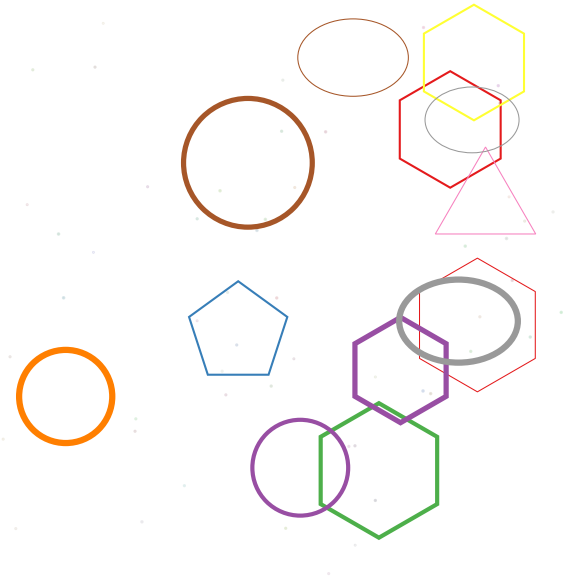[{"shape": "hexagon", "thickness": 0.5, "radius": 0.58, "center": [0.827, 0.436]}, {"shape": "hexagon", "thickness": 1, "radius": 0.5, "center": [0.78, 0.775]}, {"shape": "pentagon", "thickness": 1, "radius": 0.45, "center": [0.412, 0.423]}, {"shape": "hexagon", "thickness": 2, "radius": 0.58, "center": [0.656, 0.185]}, {"shape": "circle", "thickness": 2, "radius": 0.41, "center": [0.52, 0.189]}, {"shape": "hexagon", "thickness": 2.5, "radius": 0.46, "center": [0.694, 0.358]}, {"shape": "circle", "thickness": 3, "radius": 0.4, "center": [0.114, 0.313]}, {"shape": "hexagon", "thickness": 1, "radius": 0.5, "center": [0.821, 0.891]}, {"shape": "circle", "thickness": 2.5, "radius": 0.56, "center": [0.429, 0.717]}, {"shape": "oval", "thickness": 0.5, "radius": 0.48, "center": [0.611, 0.899]}, {"shape": "triangle", "thickness": 0.5, "radius": 0.5, "center": [0.841, 0.644]}, {"shape": "oval", "thickness": 0.5, "radius": 0.41, "center": [0.817, 0.792]}, {"shape": "oval", "thickness": 3, "radius": 0.51, "center": [0.794, 0.443]}]